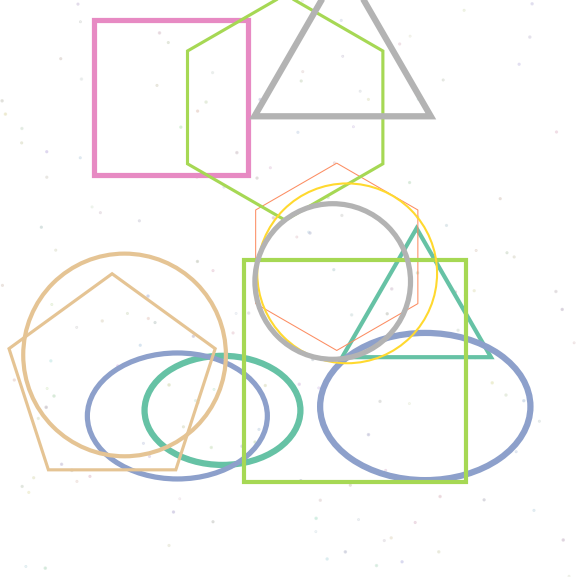[{"shape": "triangle", "thickness": 2, "radius": 0.74, "center": [0.721, 0.455]}, {"shape": "oval", "thickness": 3, "radius": 0.67, "center": [0.385, 0.289]}, {"shape": "hexagon", "thickness": 0.5, "radius": 0.81, "center": [0.583, 0.554]}, {"shape": "oval", "thickness": 2.5, "radius": 0.78, "center": [0.307, 0.279]}, {"shape": "oval", "thickness": 3, "radius": 0.91, "center": [0.736, 0.295]}, {"shape": "square", "thickness": 2.5, "radius": 0.67, "center": [0.296, 0.83]}, {"shape": "square", "thickness": 2, "radius": 0.96, "center": [0.614, 0.357]}, {"shape": "hexagon", "thickness": 1.5, "radius": 0.98, "center": [0.494, 0.813]}, {"shape": "circle", "thickness": 1, "radius": 0.78, "center": [0.601, 0.526]}, {"shape": "circle", "thickness": 2, "radius": 0.88, "center": [0.216, 0.384]}, {"shape": "pentagon", "thickness": 1.5, "radius": 0.94, "center": [0.194, 0.337]}, {"shape": "circle", "thickness": 2.5, "radius": 0.67, "center": [0.576, 0.512]}, {"shape": "triangle", "thickness": 3, "radius": 0.88, "center": [0.593, 0.886]}]